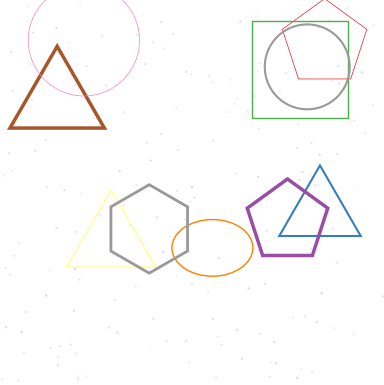[{"shape": "pentagon", "thickness": 0.5, "radius": 0.58, "center": [0.843, 0.888]}, {"shape": "triangle", "thickness": 1.5, "radius": 0.61, "center": [0.831, 0.448]}, {"shape": "square", "thickness": 1, "radius": 0.63, "center": [0.779, 0.82]}, {"shape": "pentagon", "thickness": 2.5, "radius": 0.55, "center": [0.747, 0.425]}, {"shape": "oval", "thickness": 1, "radius": 0.53, "center": [0.552, 0.356]}, {"shape": "triangle", "thickness": 0.5, "radius": 0.67, "center": [0.289, 0.373]}, {"shape": "triangle", "thickness": 2.5, "radius": 0.71, "center": [0.149, 0.738]}, {"shape": "circle", "thickness": 0.5, "radius": 0.72, "center": [0.218, 0.895]}, {"shape": "circle", "thickness": 1.5, "radius": 0.55, "center": [0.798, 0.826]}, {"shape": "hexagon", "thickness": 2, "radius": 0.57, "center": [0.388, 0.405]}]